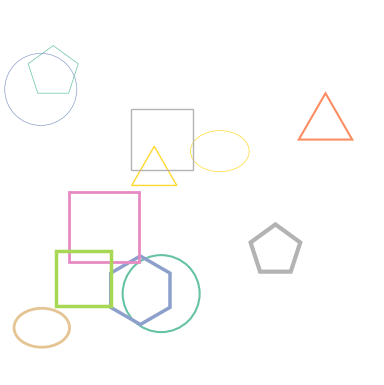[{"shape": "circle", "thickness": 1.5, "radius": 0.5, "center": [0.419, 0.237]}, {"shape": "pentagon", "thickness": 0.5, "radius": 0.34, "center": [0.138, 0.813]}, {"shape": "triangle", "thickness": 1.5, "radius": 0.4, "center": [0.845, 0.678]}, {"shape": "hexagon", "thickness": 2.5, "radius": 0.44, "center": [0.365, 0.246]}, {"shape": "circle", "thickness": 0.5, "radius": 0.47, "center": [0.106, 0.768]}, {"shape": "square", "thickness": 2, "radius": 0.45, "center": [0.27, 0.411]}, {"shape": "square", "thickness": 2.5, "radius": 0.36, "center": [0.217, 0.276]}, {"shape": "oval", "thickness": 0.5, "radius": 0.38, "center": [0.571, 0.607]}, {"shape": "triangle", "thickness": 1, "radius": 0.34, "center": [0.401, 0.552]}, {"shape": "oval", "thickness": 2, "radius": 0.36, "center": [0.109, 0.149]}, {"shape": "square", "thickness": 1, "radius": 0.4, "center": [0.42, 0.638]}, {"shape": "pentagon", "thickness": 3, "radius": 0.34, "center": [0.715, 0.349]}]